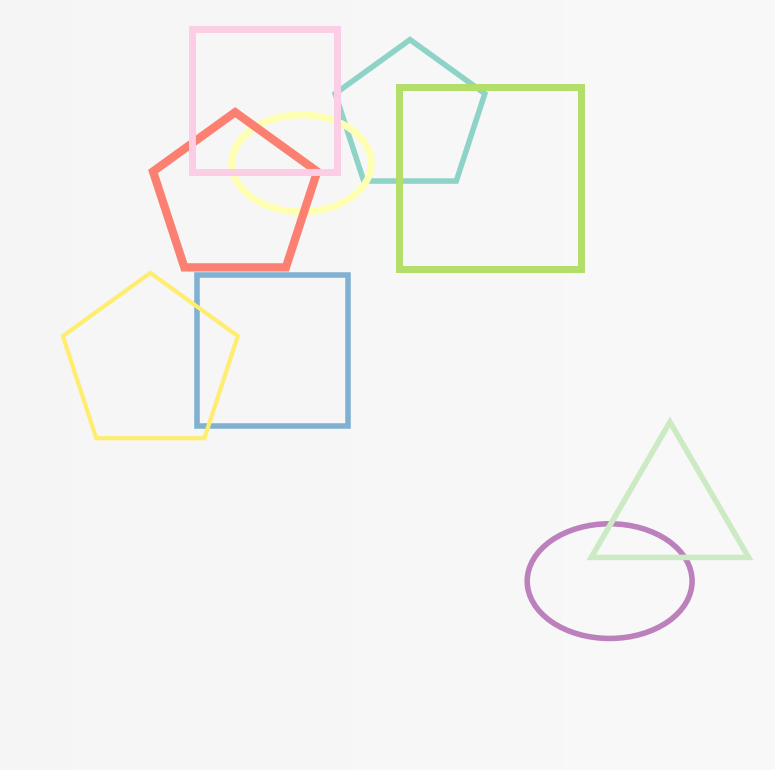[{"shape": "pentagon", "thickness": 2, "radius": 0.51, "center": [0.529, 0.847]}, {"shape": "oval", "thickness": 2.5, "radius": 0.45, "center": [0.389, 0.788]}, {"shape": "pentagon", "thickness": 3, "radius": 0.56, "center": [0.303, 0.743]}, {"shape": "square", "thickness": 2, "radius": 0.49, "center": [0.351, 0.545]}, {"shape": "square", "thickness": 2.5, "radius": 0.59, "center": [0.632, 0.769]}, {"shape": "square", "thickness": 2.5, "radius": 0.47, "center": [0.341, 0.87]}, {"shape": "oval", "thickness": 2, "radius": 0.53, "center": [0.787, 0.245]}, {"shape": "triangle", "thickness": 2, "radius": 0.59, "center": [0.864, 0.335]}, {"shape": "pentagon", "thickness": 1.5, "radius": 0.59, "center": [0.194, 0.527]}]